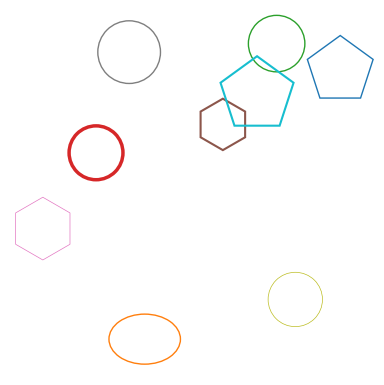[{"shape": "pentagon", "thickness": 1, "radius": 0.45, "center": [0.884, 0.818]}, {"shape": "oval", "thickness": 1, "radius": 0.46, "center": [0.376, 0.119]}, {"shape": "circle", "thickness": 1, "radius": 0.37, "center": [0.719, 0.887]}, {"shape": "circle", "thickness": 2.5, "radius": 0.35, "center": [0.249, 0.603]}, {"shape": "hexagon", "thickness": 1.5, "radius": 0.33, "center": [0.579, 0.677]}, {"shape": "hexagon", "thickness": 0.5, "radius": 0.41, "center": [0.111, 0.406]}, {"shape": "circle", "thickness": 1, "radius": 0.41, "center": [0.335, 0.865]}, {"shape": "circle", "thickness": 0.5, "radius": 0.35, "center": [0.767, 0.222]}, {"shape": "pentagon", "thickness": 1.5, "radius": 0.5, "center": [0.668, 0.754]}]